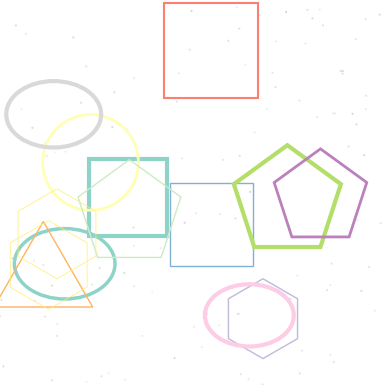[{"shape": "oval", "thickness": 2.5, "radius": 0.65, "center": [0.168, 0.315]}, {"shape": "square", "thickness": 3, "radius": 0.5, "center": [0.333, 0.487]}, {"shape": "circle", "thickness": 2, "radius": 0.62, "center": [0.235, 0.578]}, {"shape": "hexagon", "thickness": 1, "radius": 0.52, "center": [0.683, 0.172]}, {"shape": "square", "thickness": 1.5, "radius": 0.61, "center": [0.548, 0.869]}, {"shape": "square", "thickness": 1, "radius": 0.54, "center": [0.55, 0.417]}, {"shape": "triangle", "thickness": 1, "radius": 0.74, "center": [0.113, 0.277]}, {"shape": "pentagon", "thickness": 3, "radius": 0.73, "center": [0.746, 0.477]}, {"shape": "oval", "thickness": 3, "radius": 0.58, "center": [0.648, 0.181]}, {"shape": "oval", "thickness": 3, "radius": 0.62, "center": [0.139, 0.703]}, {"shape": "pentagon", "thickness": 2, "radius": 0.63, "center": [0.832, 0.487]}, {"shape": "pentagon", "thickness": 1, "radius": 0.7, "center": [0.336, 0.445]}, {"shape": "hexagon", "thickness": 0.5, "radius": 0.58, "center": [0.148, 0.393]}, {"shape": "hexagon", "thickness": 0.5, "radius": 0.58, "center": [0.126, 0.312]}]